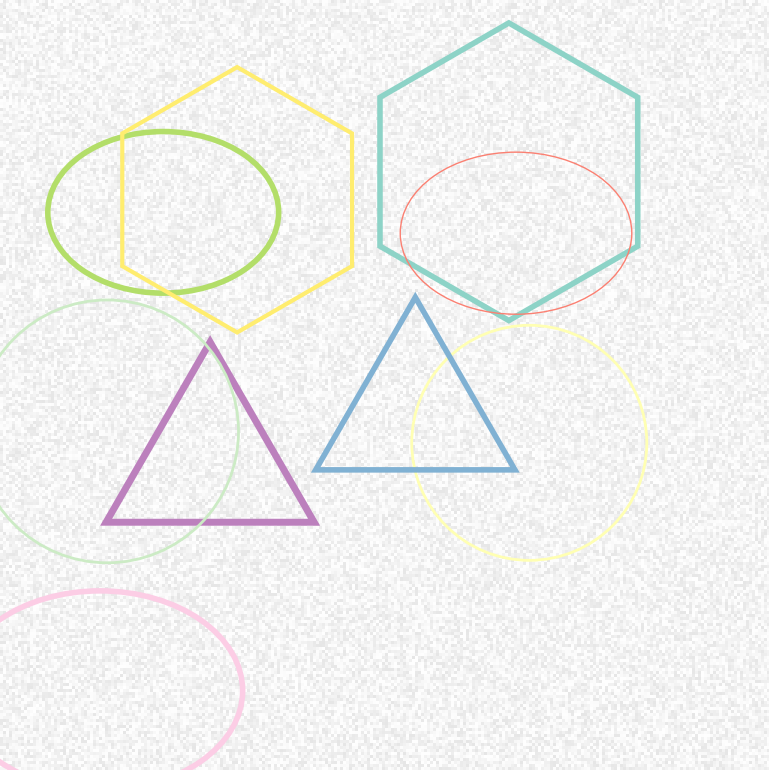[{"shape": "hexagon", "thickness": 2, "radius": 0.97, "center": [0.661, 0.777]}, {"shape": "circle", "thickness": 1, "radius": 0.76, "center": [0.687, 0.425]}, {"shape": "oval", "thickness": 0.5, "radius": 0.75, "center": [0.67, 0.697]}, {"shape": "triangle", "thickness": 2, "radius": 0.75, "center": [0.539, 0.464]}, {"shape": "oval", "thickness": 2, "radius": 0.75, "center": [0.212, 0.724]}, {"shape": "oval", "thickness": 2, "radius": 0.93, "center": [0.13, 0.103]}, {"shape": "triangle", "thickness": 2.5, "radius": 0.78, "center": [0.273, 0.4]}, {"shape": "circle", "thickness": 1, "radius": 0.85, "center": [0.139, 0.44]}, {"shape": "hexagon", "thickness": 1.5, "radius": 0.86, "center": [0.308, 0.741]}]